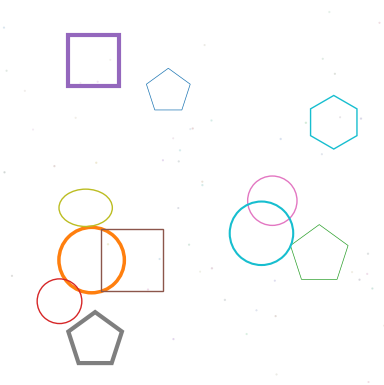[{"shape": "pentagon", "thickness": 0.5, "radius": 0.3, "center": [0.437, 0.763]}, {"shape": "circle", "thickness": 2.5, "radius": 0.42, "center": [0.238, 0.324]}, {"shape": "pentagon", "thickness": 0.5, "radius": 0.39, "center": [0.829, 0.338]}, {"shape": "circle", "thickness": 1, "radius": 0.29, "center": [0.155, 0.218]}, {"shape": "square", "thickness": 3, "radius": 0.33, "center": [0.244, 0.843]}, {"shape": "square", "thickness": 1, "radius": 0.4, "center": [0.342, 0.324]}, {"shape": "circle", "thickness": 1, "radius": 0.32, "center": [0.707, 0.479]}, {"shape": "pentagon", "thickness": 3, "radius": 0.37, "center": [0.247, 0.116]}, {"shape": "oval", "thickness": 1, "radius": 0.35, "center": [0.223, 0.46]}, {"shape": "circle", "thickness": 1.5, "radius": 0.41, "center": [0.679, 0.394]}, {"shape": "hexagon", "thickness": 1, "radius": 0.35, "center": [0.867, 0.682]}]